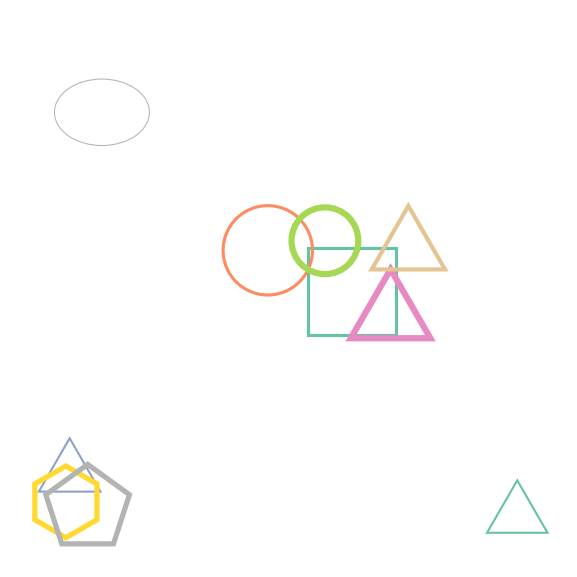[{"shape": "triangle", "thickness": 1, "radius": 0.3, "center": [0.896, 0.107]}, {"shape": "square", "thickness": 1.5, "radius": 0.38, "center": [0.61, 0.494]}, {"shape": "circle", "thickness": 1.5, "radius": 0.39, "center": [0.464, 0.566]}, {"shape": "triangle", "thickness": 1, "radius": 0.31, "center": [0.121, 0.179]}, {"shape": "triangle", "thickness": 3, "radius": 0.4, "center": [0.676, 0.453]}, {"shape": "circle", "thickness": 3, "radius": 0.29, "center": [0.563, 0.582]}, {"shape": "hexagon", "thickness": 2.5, "radius": 0.31, "center": [0.114, 0.13]}, {"shape": "triangle", "thickness": 2, "radius": 0.37, "center": [0.707, 0.569]}, {"shape": "pentagon", "thickness": 2.5, "radius": 0.38, "center": [0.152, 0.119]}, {"shape": "oval", "thickness": 0.5, "radius": 0.41, "center": [0.176, 0.805]}]